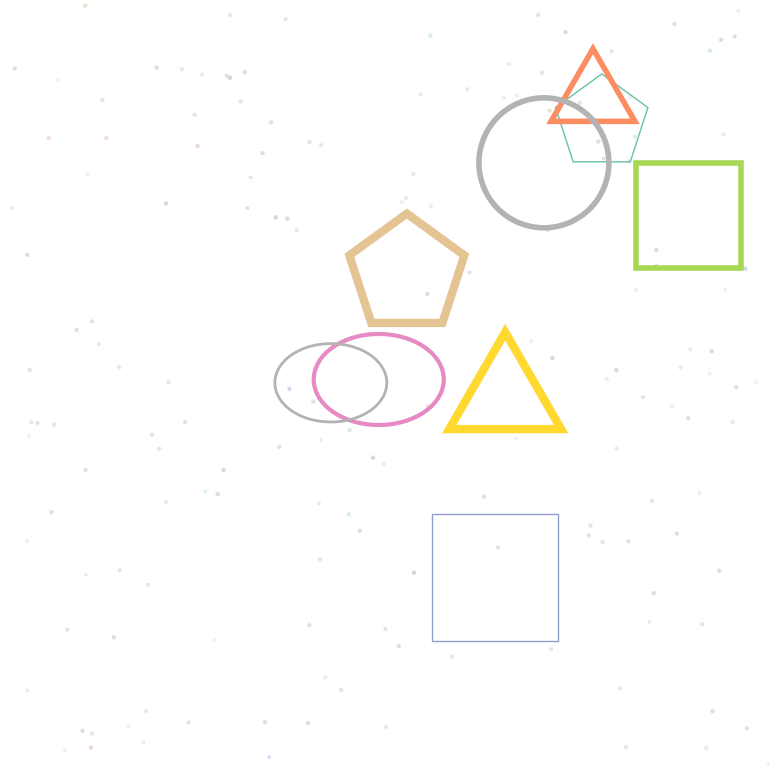[{"shape": "pentagon", "thickness": 0.5, "radius": 0.32, "center": [0.781, 0.841]}, {"shape": "triangle", "thickness": 2, "radius": 0.31, "center": [0.77, 0.874]}, {"shape": "square", "thickness": 0.5, "radius": 0.41, "center": [0.643, 0.25]}, {"shape": "oval", "thickness": 1.5, "radius": 0.42, "center": [0.492, 0.507]}, {"shape": "square", "thickness": 2, "radius": 0.34, "center": [0.894, 0.721]}, {"shape": "triangle", "thickness": 3, "radius": 0.42, "center": [0.656, 0.485]}, {"shape": "pentagon", "thickness": 3, "radius": 0.39, "center": [0.528, 0.644]}, {"shape": "circle", "thickness": 2, "radius": 0.42, "center": [0.706, 0.789]}, {"shape": "oval", "thickness": 1, "radius": 0.36, "center": [0.43, 0.503]}]